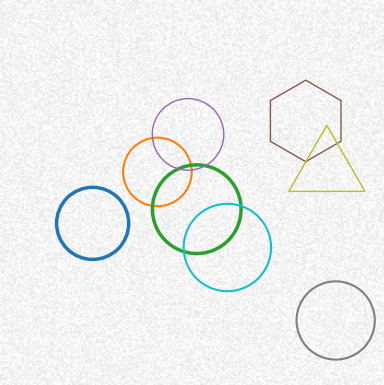[{"shape": "circle", "thickness": 2.5, "radius": 0.47, "center": [0.241, 0.42]}, {"shape": "circle", "thickness": 1.5, "radius": 0.45, "center": [0.409, 0.553]}, {"shape": "circle", "thickness": 2.5, "radius": 0.58, "center": [0.511, 0.457]}, {"shape": "circle", "thickness": 1, "radius": 0.46, "center": [0.488, 0.651]}, {"shape": "hexagon", "thickness": 1, "radius": 0.53, "center": [0.794, 0.686]}, {"shape": "circle", "thickness": 1.5, "radius": 0.51, "center": [0.872, 0.168]}, {"shape": "triangle", "thickness": 1, "radius": 0.57, "center": [0.849, 0.56]}, {"shape": "circle", "thickness": 1.5, "radius": 0.57, "center": [0.591, 0.357]}]